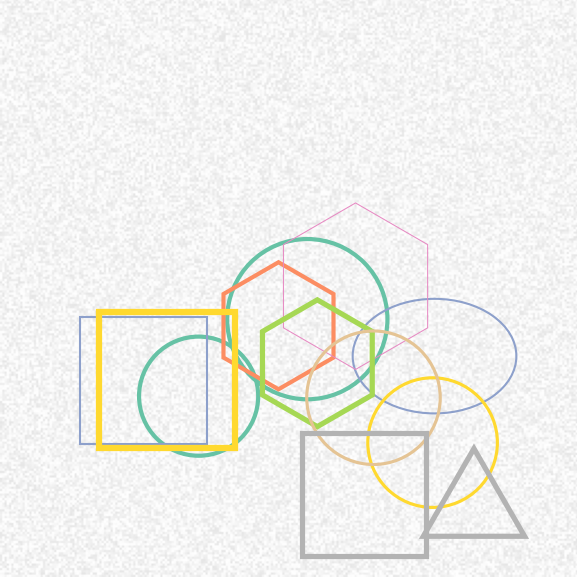[{"shape": "circle", "thickness": 2, "radius": 0.52, "center": [0.344, 0.313]}, {"shape": "circle", "thickness": 2, "radius": 0.69, "center": [0.532, 0.446]}, {"shape": "hexagon", "thickness": 2, "radius": 0.55, "center": [0.482, 0.435]}, {"shape": "oval", "thickness": 1, "radius": 0.71, "center": [0.752, 0.382]}, {"shape": "square", "thickness": 1, "radius": 0.55, "center": [0.249, 0.339]}, {"shape": "hexagon", "thickness": 0.5, "radius": 0.72, "center": [0.616, 0.504]}, {"shape": "hexagon", "thickness": 2.5, "radius": 0.55, "center": [0.55, 0.37]}, {"shape": "square", "thickness": 3, "radius": 0.59, "center": [0.289, 0.342]}, {"shape": "circle", "thickness": 1.5, "radius": 0.56, "center": [0.749, 0.233]}, {"shape": "circle", "thickness": 1.5, "radius": 0.58, "center": [0.647, 0.31]}, {"shape": "triangle", "thickness": 2.5, "radius": 0.51, "center": [0.821, 0.121]}, {"shape": "square", "thickness": 2.5, "radius": 0.53, "center": [0.63, 0.142]}]